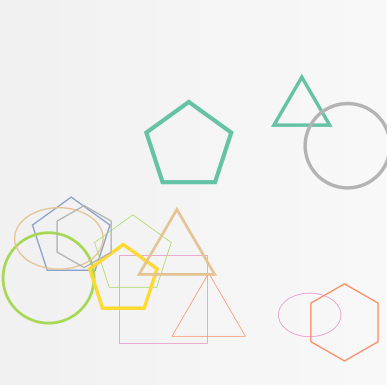[{"shape": "triangle", "thickness": 2.5, "radius": 0.42, "center": [0.779, 0.716]}, {"shape": "pentagon", "thickness": 3, "radius": 0.58, "center": [0.487, 0.62]}, {"shape": "triangle", "thickness": 0.5, "radius": 0.55, "center": [0.539, 0.181]}, {"shape": "hexagon", "thickness": 1, "radius": 0.5, "center": [0.889, 0.163]}, {"shape": "pentagon", "thickness": 1, "radius": 0.53, "center": [0.184, 0.383]}, {"shape": "square", "thickness": 0.5, "radius": 0.57, "center": [0.42, 0.223]}, {"shape": "oval", "thickness": 0.5, "radius": 0.4, "center": [0.799, 0.182]}, {"shape": "circle", "thickness": 2, "radius": 0.59, "center": [0.125, 0.278]}, {"shape": "pentagon", "thickness": 0.5, "radius": 0.52, "center": [0.343, 0.338]}, {"shape": "pentagon", "thickness": 2.5, "radius": 0.46, "center": [0.318, 0.273]}, {"shape": "oval", "thickness": 1, "radius": 0.57, "center": [0.152, 0.381]}, {"shape": "triangle", "thickness": 2, "radius": 0.56, "center": [0.456, 0.344]}, {"shape": "hexagon", "thickness": 1, "radius": 0.4, "center": [0.217, 0.385]}, {"shape": "circle", "thickness": 2.5, "radius": 0.55, "center": [0.897, 0.622]}]